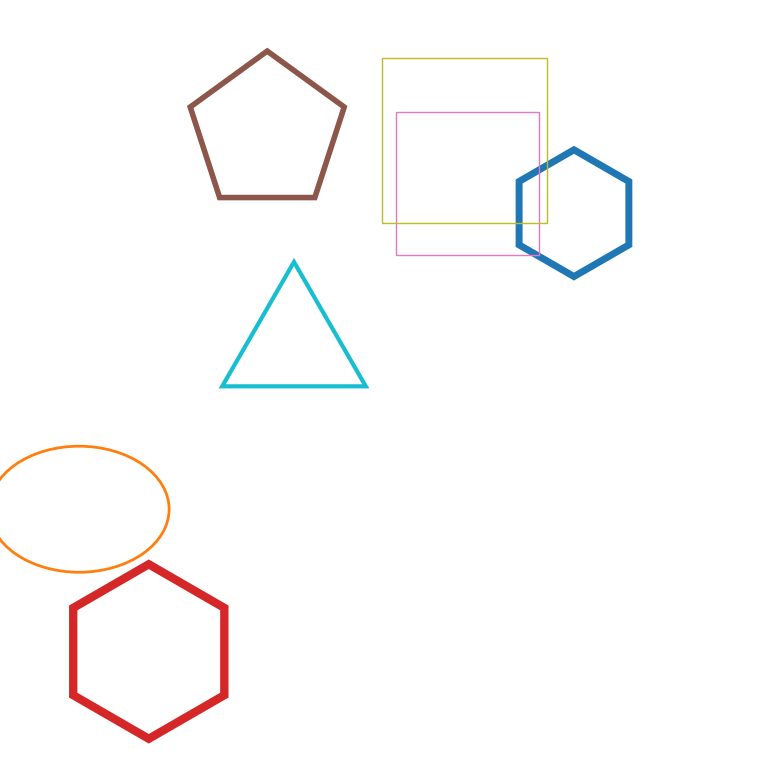[{"shape": "hexagon", "thickness": 2.5, "radius": 0.41, "center": [0.745, 0.723]}, {"shape": "oval", "thickness": 1, "radius": 0.58, "center": [0.103, 0.339]}, {"shape": "hexagon", "thickness": 3, "radius": 0.57, "center": [0.193, 0.154]}, {"shape": "pentagon", "thickness": 2, "radius": 0.53, "center": [0.347, 0.828]}, {"shape": "square", "thickness": 0.5, "radius": 0.46, "center": [0.607, 0.762]}, {"shape": "square", "thickness": 0.5, "radius": 0.54, "center": [0.603, 0.817]}, {"shape": "triangle", "thickness": 1.5, "radius": 0.54, "center": [0.382, 0.552]}]